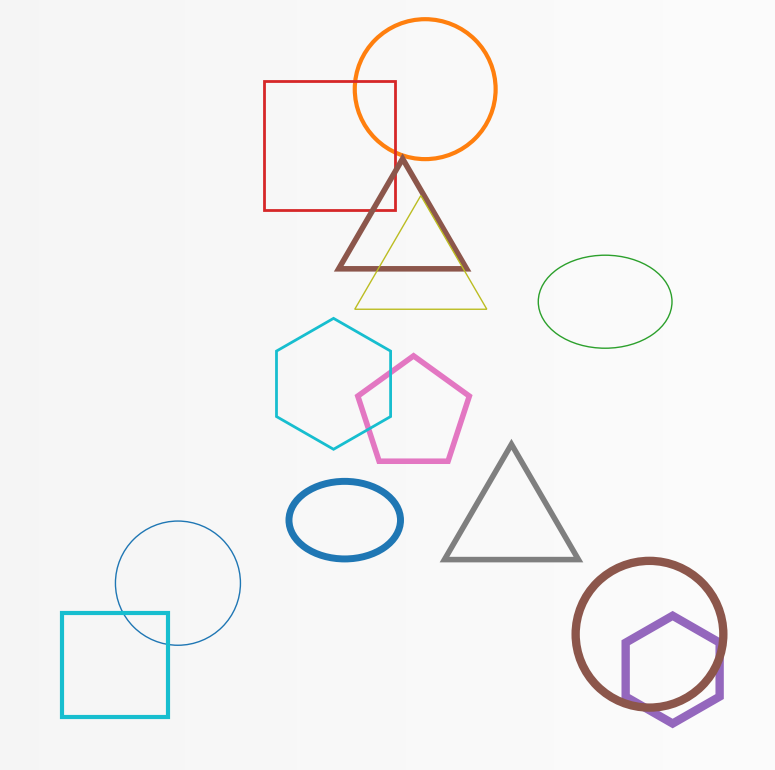[{"shape": "oval", "thickness": 2.5, "radius": 0.36, "center": [0.445, 0.324]}, {"shape": "circle", "thickness": 0.5, "radius": 0.4, "center": [0.23, 0.243]}, {"shape": "circle", "thickness": 1.5, "radius": 0.45, "center": [0.549, 0.884]}, {"shape": "oval", "thickness": 0.5, "radius": 0.43, "center": [0.781, 0.608]}, {"shape": "square", "thickness": 1, "radius": 0.42, "center": [0.425, 0.811]}, {"shape": "hexagon", "thickness": 3, "radius": 0.35, "center": [0.868, 0.13]}, {"shape": "triangle", "thickness": 2, "radius": 0.48, "center": [0.52, 0.699]}, {"shape": "circle", "thickness": 3, "radius": 0.48, "center": [0.838, 0.176]}, {"shape": "pentagon", "thickness": 2, "radius": 0.38, "center": [0.534, 0.462]}, {"shape": "triangle", "thickness": 2, "radius": 0.5, "center": [0.66, 0.323]}, {"shape": "triangle", "thickness": 0.5, "radius": 0.49, "center": [0.543, 0.648]}, {"shape": "square", "thickness": 1.5, "radius": 0.34, "center": [0.148, 0.136]}, {"shape": "hexagon", "thickness": 1, "radius": 0.43, "center": [0.43, 0.502]}]